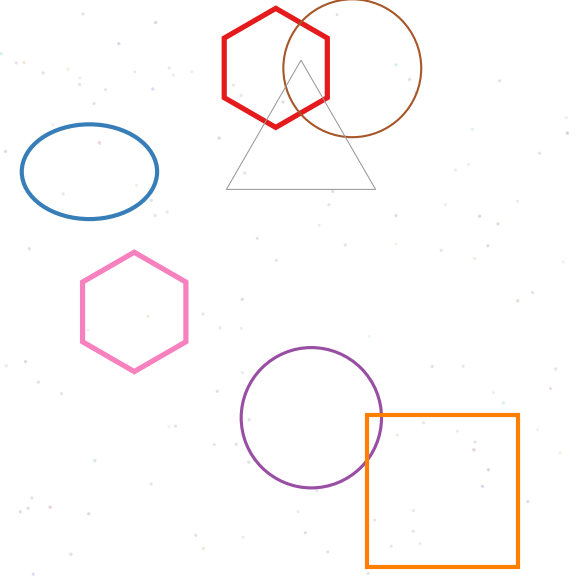[{"shape": "hexagon", "thickness": 2.5, "radius": 0.52, "center": [0.478, 0.882]}, {"shape": "oval", "thickness": 2, "radius": 0.59, "center": [0.155, 0.702]}, {"shape": "circle", "thickness": 1.5, "radius": 0.61, "center": [0.539, 0.276]}, {"shape": "square", "thickness": 2, "radius": 0.66, "center": [0.766, 0.149]}, {"shape": "circle", "thickness": 1, "radius": 0.6, "center": [0.61, 0.881]}, {"shape": "hexagon", "thickness": 2.5, "radius": 0.52, "center": [0.232, 0.459]}, {"shape": "triangle", "thickness": 0.5, "radius": 0.75, "center": [0.521, 0.746]}]